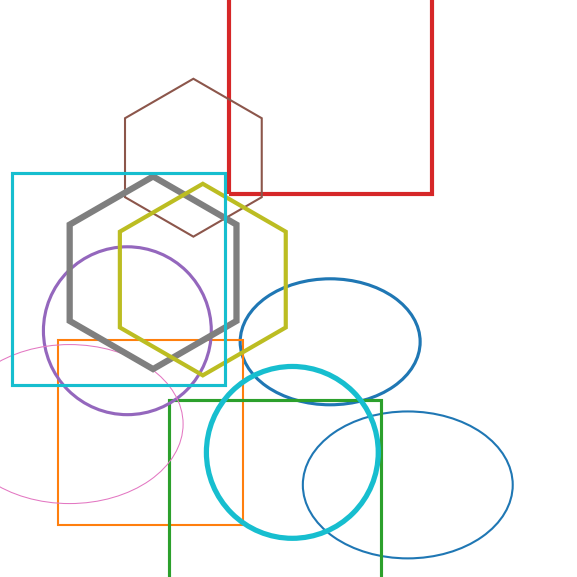[{"shape": "oval", "thickness": 1.5, "radius": 0.78, "center": [0.572, 0.407]}, {"shape": "oval", "thickness": 1, "radius": 0.91, "center": [0.706, 0.159]}, {"shape": "square", "thickness": 1, "radius": 0.8, "center": [0.261, 0.25]}, {"shape": "square", "thickness": 1.5, "radius": 0.92, "center": [0.477, 0.122]}, {"shape": "square", "thickness": 2, "radius": 0.88, "center": [0.573, 0.838]}, {"shape": "circle", "thickness": 1.5, "radius": 0.73, "center": [0.221, 0.426]}, {"shape": "hexagon", "thickness": 1, "radius": 0.68, "center": [0.335, 0.726]}, {"shape": "oval", "thickness": 0.5, "radius": 0.98, "center": [0.12, 0.265]}, {"shape": "hexagon", "thickness": 3, "radius": 0.83, "center": [0.265, 0.527]}, {"shape": "hexagon", "thickness": 2, "radius": 0.83, "center": [0.351, 0.515]}, {"shape": "circle", "thickness": 2.5, "radius": 0.74, "center": [0.506, 0.216]}, {"shape": "square", "thickness": 1.5, "radius": 0.92, "center": [0.205, 0.516]}]